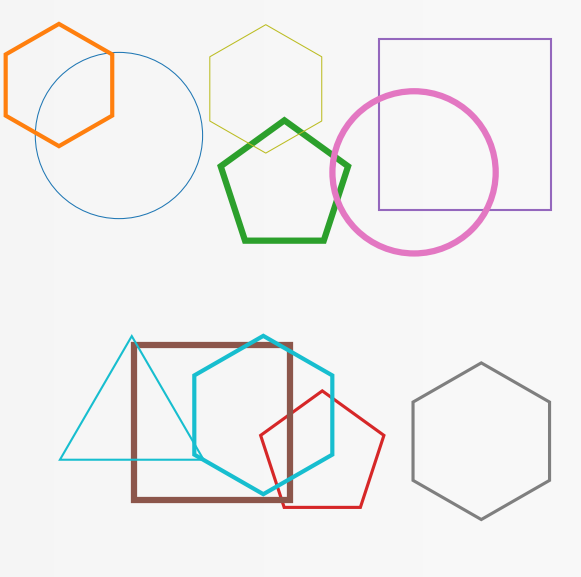[{"shape": "circle", "thickness": 0.5, "radius": 0.72, "center": [0.205, 0.764]}, {"shape": "hexagon", "thickness": 2, "radius": 0.53, "center": [0.101, 0.852]}, {"shape": "pentagon", "thickness": 3, "radius": 0.58, "center": [0.489, 0.676]}, {"shape": "pentagon", "thickness": 1.5, "radius": 0.56, "center": [0.554, 0.211]}, {"shape": "square", "thickness": 1, "radius": 0.74, "center": [0.8, 0.783]}, {"shape": "square", "thickness": 3, "radius": 0.67, "center": [0.364, 0.267]}, {"shape": "circle", "thickness": 3, "radius": 0.7, "center": [0.712, 0.701]}, {"shape": "hexagon", "thickness": 1.5, "radius": 0.68, "center": [0.828, 0.235]}, {"shape": "hexagon", "thickness": 0.5, "radius": 0.56, "center": [0.457, 0.845]}, {"shape": "hexagon", "thickness": 2, "radius": 0.69, "center": [0.453, 0.28]}, {"shape": "triangle", "thickness": 1, "radius": 0.71, "center": [0.227, 0.274]}]